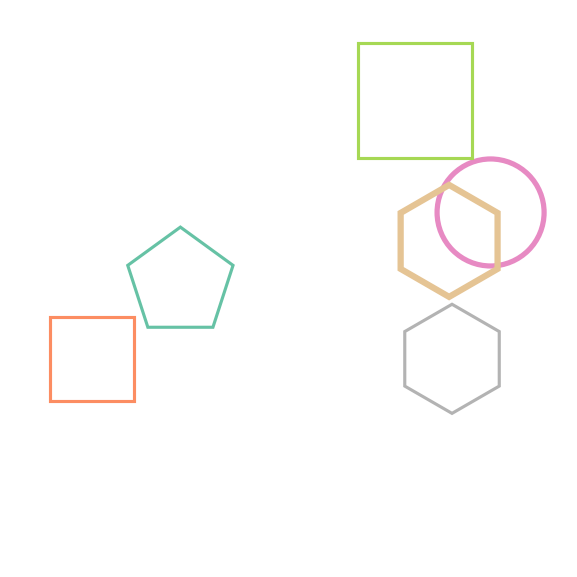[{"shape": "pentagon", "thickness": 1.5, "radius": 0.48, "center": [0.312, 0.51]}, {"shape": "square", "thickness": 1.5, "radius": 0.36, "center": [0.159, 0.377]}, {"shape": "circle", "thickness": 2.5, "radius": 0.46, "center": [0.85, 0.631]}, {"shape": "square", "thickness": 1.5, "radius": 0.49, "center": [0.718, 0.825]}, {"shape": "hexagon", "thickness": 3, "radius": 0.48, "center": [0.778, 0.582]}, {"shape": "hexagon", "thickness": 1.5, "radius": 0.47, "center": [0.783, 0.378]}]